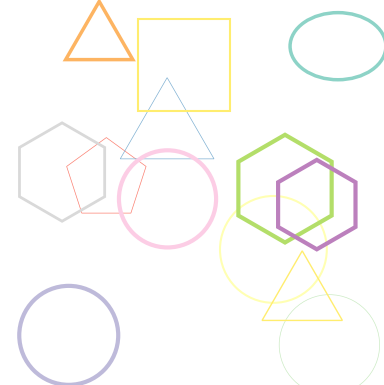[{"shape": "oval", "thickness": 2.5, "radius": 0.62, "center": [0.878, 0.88]}, {"shape": "circle", "thickness": 1.5, "radius": 0.69, "center": [0.71, 0.352]}, {"shape": "circle", "thickness": 3, "radius": 0.64, "center": [0.179, 0.129]}, {"shape": "pentagon", "thickness": 0.5, "radius": 0.54, "center": [0.276, 0.534]}, {"shape": "triangle", "thickness": 0.5, "radius": 0.7, "center": [0.434, 0.658]}, {"shape": "triangle", "thickness": 2.5, "radius": 0.5, "center": [0.258, 0.896]}, {"shape": "hexagon", "thickness": 3, "radius": 0.7, "center": [0.74, 0.51]}, {"shape": "circle", "thickness": 3, "radius": 0.63, "center": [0.435, 0.483]}, {"shape": "hexagon", "thickness": 2, "radius": 0.64, "center": [0.161, 0.553]}, {"shape": "hexagon", "thickness": 3, "radius": 0.58, "center": [0.823, 0.469]}, {"shape": "circle", "thickness": 0.5, "radius": 0.65, "center": [0.856, 0.104]}, {"shape": "triangle", "thickness": 1, "radius": 0.6, "center": [0.785, 0.228]}, {"shape": "square", "thickness": 1.5, "radius": 0.59, "center": [0.478, 0.831]}]